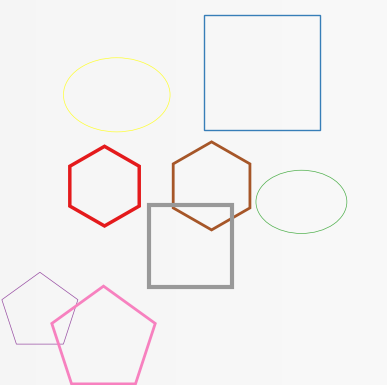[{"shape": "hexagon", "thickness": 2.5, "radius": 0.52, "center": [0.27, 0.516]}, {"shape": "square", "thickness": 1, "radius": 0.75, "center": [0.676, 0.811]}, {"shape": "oval", "thickness": 0.5, "radius": 0.59, "center": [0.778, 0.476]}, {"shape": "pentagon", "thickness": 0.5, "radius": 0.52, "center": [0.103, 0.19]}, {"shape": "oval", "thickness": 0.5, "radius": 0.69, "center": [0.301, 0.754]}, {"shape": "hexagon", "thickness": 2, "radius": 0.57, "center": [0.546, 0.517]}, {"shape": "pentagon", "thickness": 2, "radius": 0.7, "center": [0.267, 0.116]}, {"shape": "square", "thickness": 3, "radius": 0.53, "center": [0.491, 0.36]}]